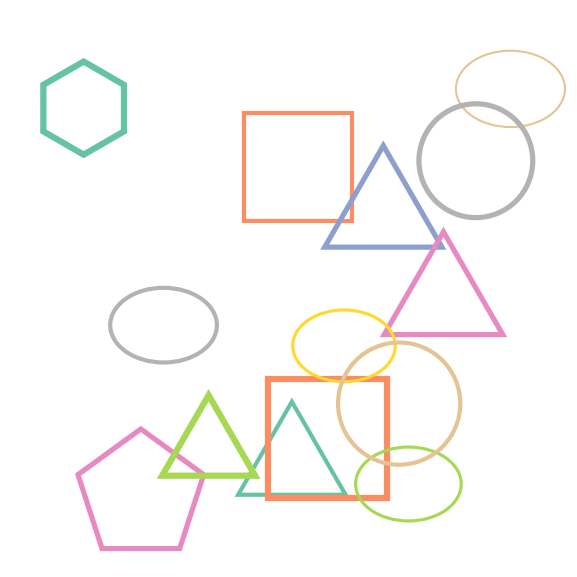[{"shape": "hexagon", "thickness": 3, "radius": 0.4, "center": [0.145, 0.812]}, {"shape": "triangle", "thickness": 2, "radius": 0.54, "center": [0.505, 0.196]}, {"shape": "square", "thickness": 3, "radius": 0.52, "center": [0.567, 0.239]}, {"shape": "square", "thickness": 2, "radius": 0.47, "center": [0.515, 0.709]}, {"shape": "triangle", "thickness": 2.5, "radius": 0.59, "center": [0.664, 0.63]}, {"shape": "triangle", "thickness": 2.5, "radius": 0.59, "center": [0.768, 0.479]}, {"shape": "pentagon", "thickness": 2.5, "radius": 0.57, "center": [0.244, 0.142]}, {"shape": "oval", "thickness": 1.5, "radius": 0.46, "center": [0.707, 0.161]}, {"shape": "triangle", "thickness": 3, "radius": 0.46, "center": [0.361, 0.222]}, {"shape": "oval", "thickness": 1.5, "radius": 0.44, "center": [0.596, 0.4]}, {"shape": "circle", "thickness": 2, "radius": 0.53, "center": [0.691, 0.3]}, {"shape": "oval", "thickness": 1, "radius": 0.47, "center": [0.884, 0.845]}, {"shape": "circle", "thickness": 2.5, "radius": 0.49, "center": [0.824, 0.721]}, {"shape": "oval", "thickness": 2, "radius": 0.46, "center": [0.283, 0.436]}]